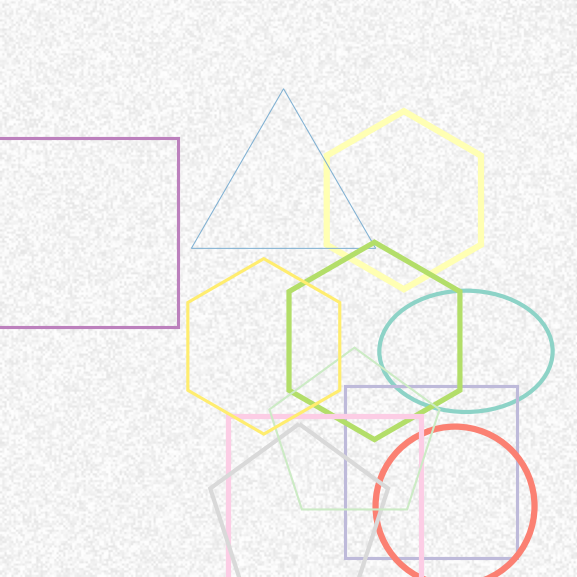[{"shape": "oval", "thickness": 2, "radius": 0.75, "center": [0.807, 0.391]}, {"shape": "hexagon", "thickness": 3, "radius": 0.77, "center": [0.699, 0.652]}, {"shape": "square", "thickness": 1.5, "radius": 0.74, "center": [0.747, 0.183]}, {"shape": "circle", "thickness": 3, "radius": 0.69, "center": [0.788, 0.123]}, {"shape": "triangle", "thickness": 0.5, "radius": 0.92, "center": [0.491, 0.661]}, {"shape": "hexagon", "thickness": 2.5, "radius": 0.85, "center": [0.648, 0.409]}, {"shape": "square", "thickness": 2.5, "radius": 0.83, "center": [0.562, 0.111]}, {"shape": "pentagon", "thickness": 2, "radius": 0.81, "center": [0.518, 0.103]}, {"shape": "square", "thickness": 1.5, "radius": 0.82, "center": [0.145, 0.597]}, {"shape": "pentagon", "thickness": 1, "radius": 0.77, "center": [0.614, 0.242]}, {"shape": "hexagon", "thickness": 1.5, "radius": 0.76, "center": [0.457, 0.399]}]